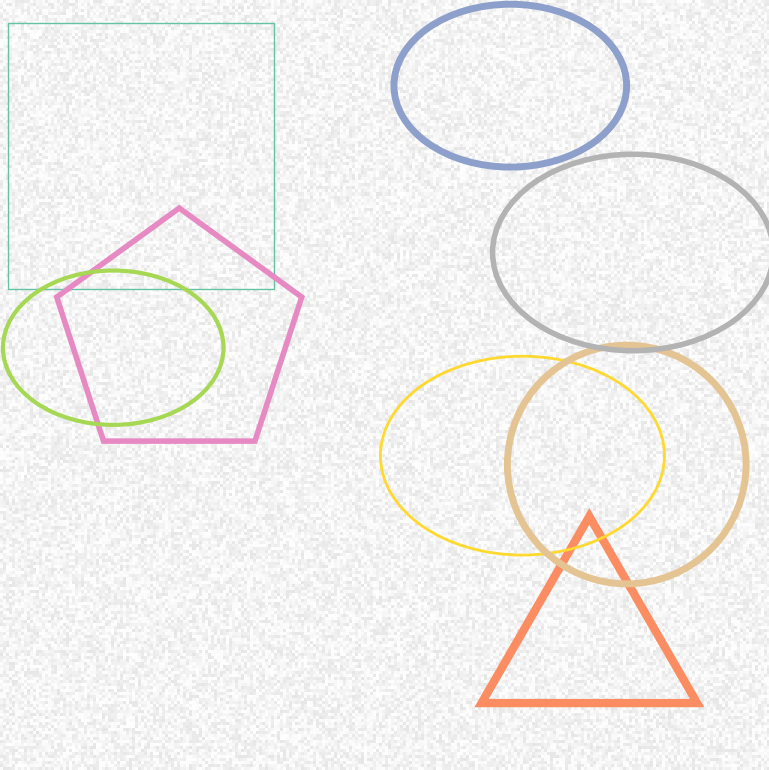[{"shape": "square", "thickness": 0.5, "radius": 0.86, "center": [0.183, 0.797]}, {"shape": "triangle", "thickness": 3, "radius": 0.81, "center": [0.765, 0.168]}, {"shape": "oval", "thickness": 2.5, "radius": 0.76, "center": [0.663, 0.889]}, {"shape": "pentagon", "thickness": 2, "radius": 0.84, "center": [0.233, 0.562]}, {"shape": "oval", "thickness": 1.5, "radius": 0.72, "center": [0.147, 0.548]}, {"shape": "oval", "thickness": 1, "radius": 0.92, "center": [0.678, 0.408]}, {"shape": "circle", "thickness": 2.5, "radius": 0.77, "center": [0.814, 0.397]}, {"shape": "oval", "thickness": 2, "radius": 0.91, "center": [0.822, 0.672]}]